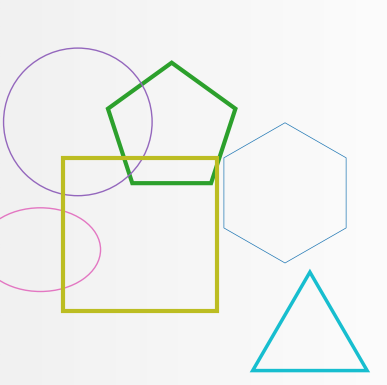[{"shape": "hexagon", "thickness": 0.5, "radius": 0.91, "center": [0.736, 0.499]}, {"shape": "pentagon", "thickness": 3, "radius": 0.86, "center": [0.443, 0.664]}, {"shape": "circle", "thickness": 1, "radius": 0.96, "center": [0.201, 0.683]}, {"shape": "oval", "thickness": 1, "radius": 0.78, "center": [0.104, 0.352]}, {"shape": "square", "thickness": 3, "radius": 0.99, "center": [0.36, 0.392]}, {"shape": "triangle", "thickness": 2.5, "radius": 0.85, "center": [0.8, 0.123]}]